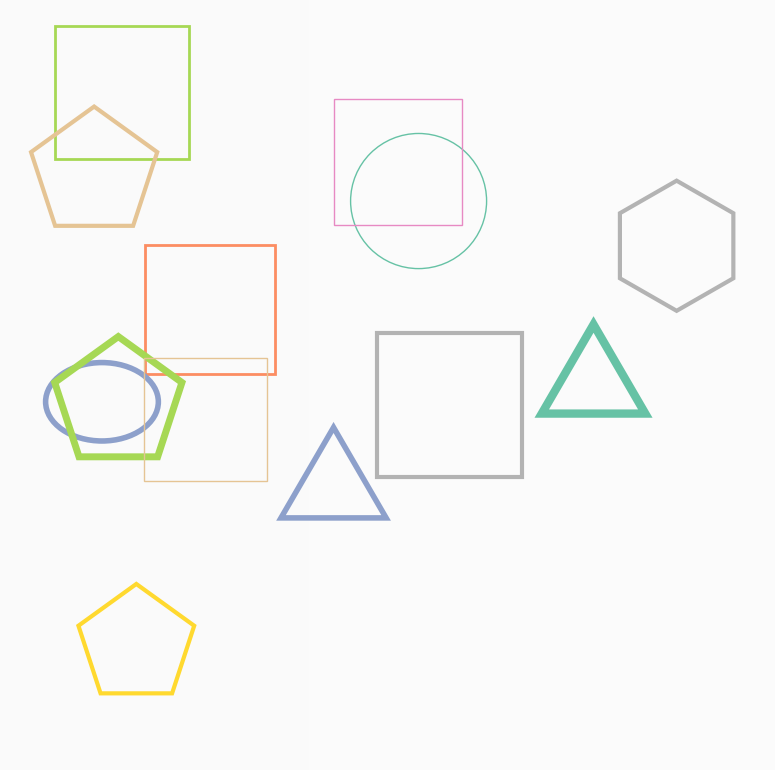[{"shape": "circle", "thickness": 0.5, "radius": 0.44, "center": [0.54, 0.739]}, {"shape": "triangle", "thickness": 3, "radius": 0.39, "center": [0.766, 0.501]}, {"shape": "square", "thickness": 1, "radius": 0.42, "center": [0.271, 0.598]}, {"shape": "triangle", "thickness": 2, "radius": 0.39, "center": [0.43, 0.367]}, {"shape": "oval", "thickness": 2, "radius": 0.36, "center": [0.132, 0.478]}, {"shape": "square", "thickness": 0.5, "radius": 0.41, "center": [0.513, 0.79]}, {"shape": "pentagon", "thickness": 2.5, "radius": 0.43, "center": [0.153, 0.477]}, {"shape": "square", "thickness": 1, "radius": 0.43, "center": [0.157, 0.88]}, {"shape": "pentagon", "thickness": 1.5, "radius": 0.39, "center": [0.176, 0.163]}, {"shape": "square", "thickness": 0.5, "radius": 0.4, "center": [0.265, 0.455]}, {"shape": "pentagon", "thickness": 1.5, "radius": 0.43, "center": [0.121, 0.776]}, {"shape": "square", "thickness": 1.5, "radius": 0.47, "center": [0.58, 0.474]}, {"shape": "hexagon", "thickness": 1.5, "radius": 0.42, "center": [0.873, 0.681]}]